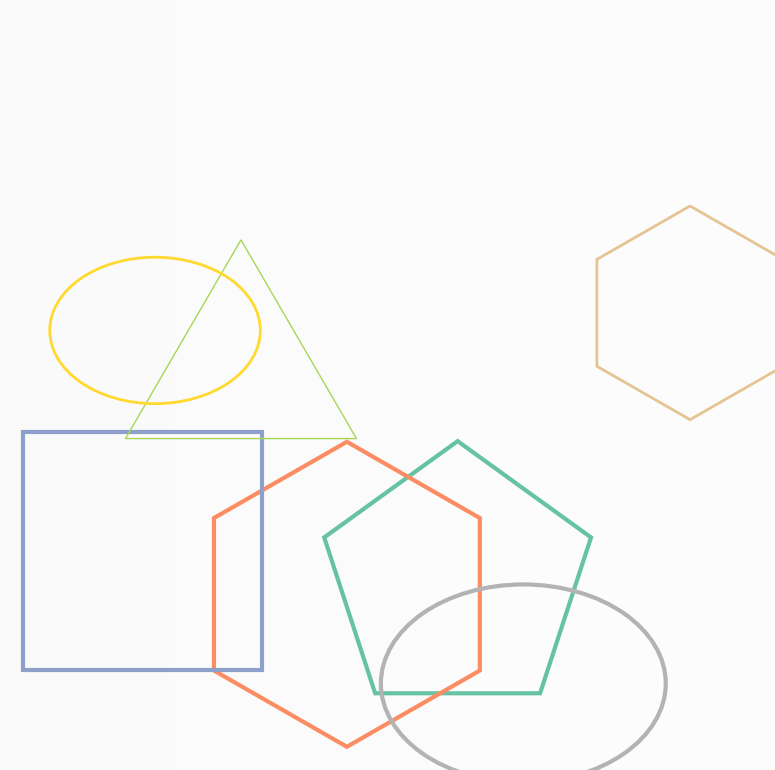[{"shape": "pentagon", "thickness": 1.5, "radius": 0.91, "center": [0.59, 0.246]}, {"shape": "hexagon", "thickness": 1.5, "radius": 0.99, "center": [0.448, 0.228]}, {"shape": "square", "thickness": 1.5, "radius": 0.77, "center": [0.184, 0.285]}, {"shape": "triangle", "thickness": 0.5, "radius": 0.86, "center": [0.311, 0.516]}, {"shape": "oval", "thickness": 1, "radius": 0.68, "center": [0.2, 0.571]}, {"shape": "hexagon", "thickness": 1, "radius": 0.69, "center": [0.89, 0.594]}, {"shape": "oval", "thickness": 1.5, "radius": 0.92, "center": [0.675, 0.112]}]